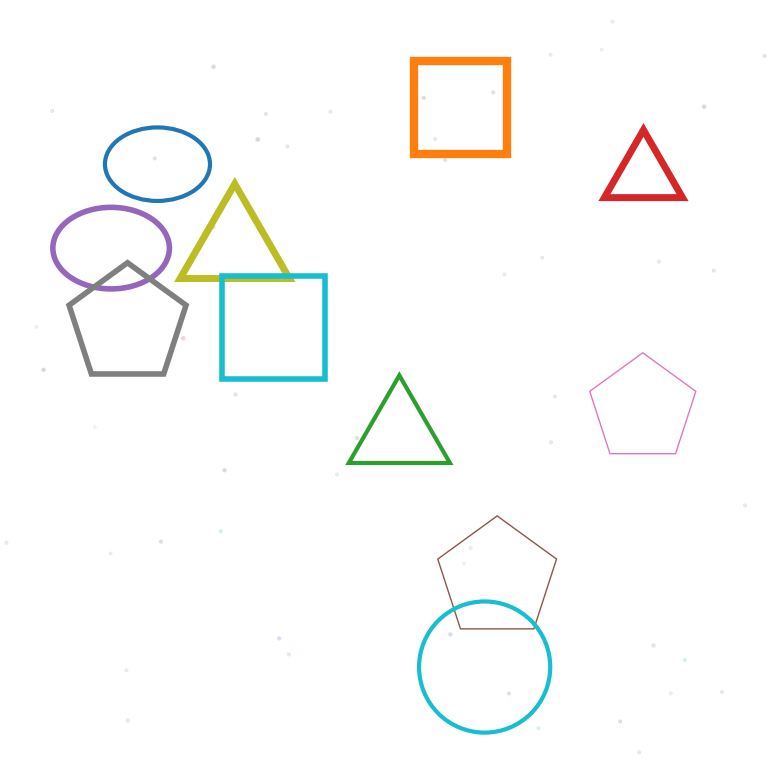[{"shape": "oval", "thickness": 1.5, "radius": 0.34, "center": [0.204, 0.787]}, {"shape": "square", "thickness": 3, "radius": 0.3, "center": [0.598, 0.861]}, {"shape": "triangle", "thickness": 1.5, "radius": 0.38, "center": [0.519, 0.437]}, {"shape": "triangle", "thickness": 2.5, "radius": 0.29, "center": [0.836, 0.773]}, {"shape": "oval", "thickness": 2, "radius": 0.38, "center": [0.144, 0.678]}, {"shape": "pentagon", "thickness": 0.5, "radius": 0.41, "center": [0.646, 0.249]}, {"shape": "pentagon", "thickness": 0.5, "radius": 0.36, "center": [0.835, 0.469]}, {"shape": "pentagon", "thickness": 2, "radius": 0.4, "center": [0.166, 0.579]}, {"shape": "triangle", "thickness": 2.5, "radius": 0.41, "center": [0.305, 0.679]}, {"shape": "circle", "thickness": 1.5, "radius": 0.43, "center": [0.629, 0.134]}, {"shape": "square", "thickness": 2, "radius": 0.33, "center": [0.356, 0.574]}]